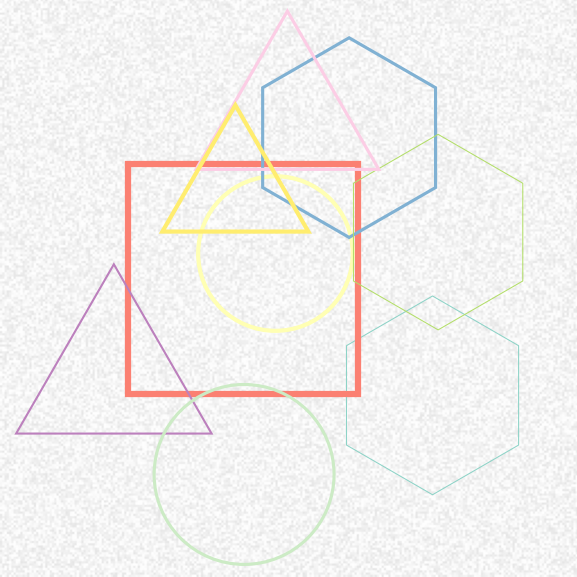[{"shape": "hexagon", "thickness": 0.5, "radius": 0.86, "center": [0.749, 0.315]}, {"shape": "circle", "thickness": 2, "radius": 0.67, "center": [0.477, 0.56]}, {"shape": "square", "thickness": 3, "radius": 1.0, "center": [0.42, 0.516]}, {"shape": "hexagon", "thickness": 1.5, "radius": 0.86, "center": [0.605, 0.761]}, {"shape": "hexagon", "thickness": 0.5, "radius": 0.85, "center": [0.759, 0.597]}, {"shape": "triangle", "thickness": 1.5, "radius": 0.91, "center": [0.498, 0.797]}, {"shape": "triangle", "thickness": 1, "radius": 0.98, "center": [0.197, 0.346]}, {"shape": "circle", "thickness": 1.5, "radius": 0.78, "center": [0.423, 0.178]}, {"shape": "triangle", "thickness": 2, "radius": 0.73, "center": [0.408, 0.671]}]